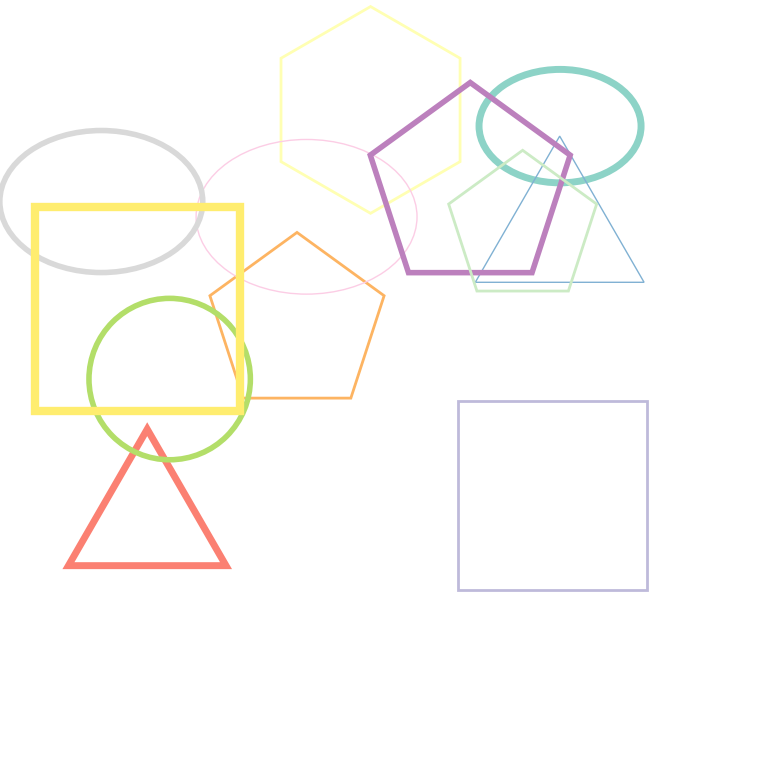[{"shape": "oval", "thickness": 2.5, "radius": 0.53, "center": [0.727, 0.836]}, {"shape": "hexagon", "thickness": 1, "radius": 0.67, "center": [0.481, 0.857]}, {"shape": "square", "thickness": 1, "radius": 0.61, "center": [0.717, 0.356]}, {"shape": "triangle", "thickness": 2.5, "radius": 0.59, "center": [0.191, 0.324]}, {"shape": "triangle", "thickness": 0.5, "radius": 0.63, "center": [0.727, 0.697]}, {"shape": "pentagon", "thickness": 1, "radius": 0.59, "center": [0.386, 0.579]}, {"shape": "circle", "thickness": 2, "radius": 0.52, "center": [0.22, 0.508]}, {"shape": "oval", "thickness": 0.5, "radius": 0.72, "center": [0.398, 0.718]}, {"shape": "oval", "thickness": 2, "radius": 0.66, "center": [0.132, 0.738]}, {"shape": "pentagon", "thickness": 2, "radius": 0.68, "center": [0.611, 0.756]}, {"shape": "pentagon", "thickness": 1, "radius": 0.51, "center": [0.679, 0.704]}, {"shape": "square", "thickness": 3, "radius": 0.66, "center": [0.179, 0.599]}]